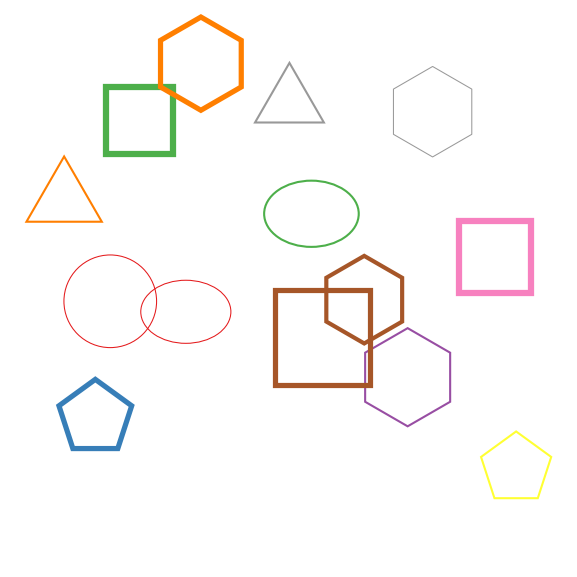[{"shape": "oval", "thickness": 0.5, "radius": 0.39, "center": [0.322, 0.459]}, {"shape": "circle", "thickness": 0.5, "radius": 0.4, "center": [0.191, 0.477]}, {"shape": "pentagon", "thickness": 2.5, "radius": 0.33, "center": [0.165, 0.276]}, {"shape": "square", "thickness": 3, "radius": 0.29, "center": [0.242, 0.791]}, {"shape": "oval", "thickness": 1, "radius": 0.41, "center": [0.539, 0.629]}, {"shape": "hexagon", "thickness": 1, "radius": 0.42, "center": [0.706, 0.346]}, {"shape": "triangle", "thickness": 1, "radius": 0.38, "center": [0.111, 0.653]}, {"shape": "hexagon", "thickness": 2.5, "radius": 0.4, "center": [0.348, 0.889]}, {"shape": "pentagon", "thickness": 1, "radius": 0.32, "center": [0.894, 0.188]}, {"shape": "square", "thickness": 2.5, "radius": 0.41, "center": [0.558, 0.415]}, {"shape": "hexagon", "thickness": 2, "radius": 0.38, "center": [0.631, 0.48]}, {"shape": "square", "thickness": 3, "radius": 0.31, "center": [0.858, 0.554]}, {"shape": "hexagon", "thickness": 0.5, "radius": 0.39, "center": [0.749, 0.806]}, {"shape": "triangle", "thickness": 1, "radius": 0.34, "center": [0.501, 0.821]}]